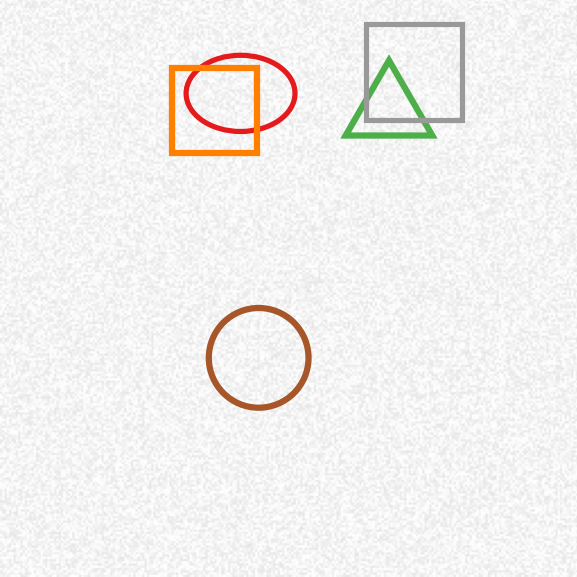[{"shape": "oval", "thickness": 2.5, "radius": 0.47, "center": [0.417, 0.837]}, {"shape": "triangle", "thickness": 3, "radius": 0.43, "center": [0.674, 0.808]}, {"shape": "square", "thickness": 3, "radius": 0.37, "center": [0.372, 0.808]}, {"shape": "circle", "thickness": 3, "radius": 0.43, "center": [0.448, 0.379]}, {"shape": "square", "thickness": 2.5, "radius": 0.42, "center": [0.718, 0.875]}]